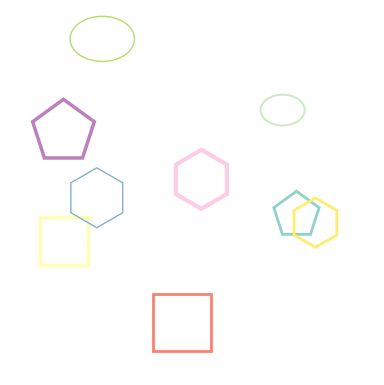[{"shape": "pentagon", "thickness": 2, "radius": 0.31, "center": [0.77, 0.441]}, {"shape": "square", "thickness": 2.5, "radius": 0.31, "center": [0.167, 0.374]}, {"shape": "square", "thickness": 2, "radius": 0.37, "center": [0.473, 0.163]}, {"shape": "hexagon", "thickness": 1, "radius": 0.39, "center": [0.251, 0.486]}, {"shape": "oval", "thickness": 1, "radius": 0.42, "center": [0.266, 0.899]}, {"shape": "hexagon", "thickness": 3, "radius": 0.38, "center": [0.523, 0.534]}, {"shape": "pentagon", "thickness": 2.5, "radius": 0.42, "center": [0.165, 0.658]}, {"shape": "oval", "thickness": 1.5, "radius": 0.29, "center": [0.734, 0.714]}, {"shape": "hexagon", "thickness": 2, "radius": 0.32, "center": [0.819, 0.422]}]